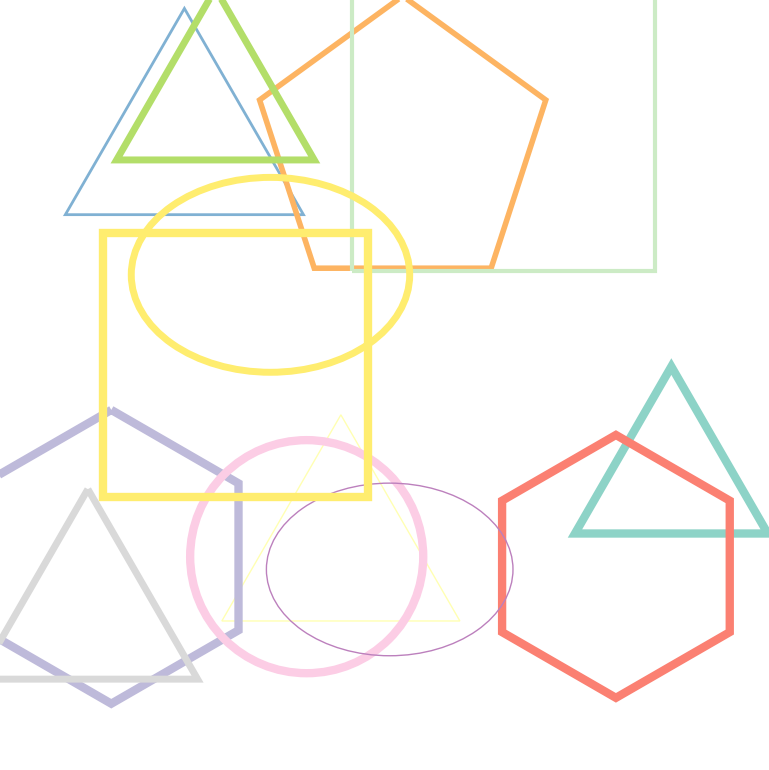[{"shape": "triangle", "thickness": 3, "radius": 0.72, "center": [0.872, 0.379]}, {"shape": "triangle", "thickness": 0.5, "radius": 0.89, "center": [0.443, 0.283]}, {"shape": "hexagon", "thickness": 3, "radius": 0.95, "center": [0.145, 0.277]}, {"shape": "hexagon", "thickness": 3, "radius": 0.85, "center": [0.8, 0.264]}, {"shape": "triangle", "thickness": 1, "radius": 0.89, "center": [0.239, 0.81]}, {"shape": "pentagon", "thickness": 2, "radius": 0.98, "center": [0.523, 0.81]}, {"shape": "triangle", "thickness": 2.5, "radius": 0.74, "center": [0.28, 0.866]}, {"shape": "circle", "thickness": 3, "radius": 0.76, "center": [0.398, 0.277]}, {"shape": "triangle", "thickness": 2.5, "radius": 0.82, "center": [0.114, 0.2]}, {"shape": "oval", "thickness": 0.5, "radius": 0.8, "center": [0.506, 0.26]}, {"shape": "square", "thickness": 1.5, "radius": 0.98, "center": [0.654, 0.845]}, {"shape": "oval", "thickness": 2.5, "radius": 0.9, "center": [0.351, 0.643]}, {"shape": "square", "thickness": 3, "radius": 0.86, "center": [0.306, 0.526]}]